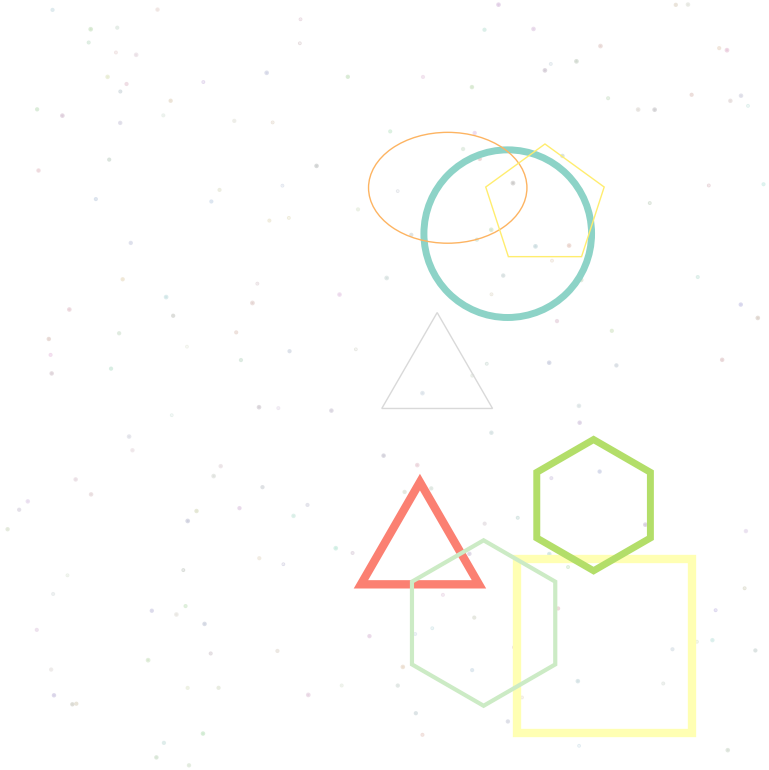[{"shape": "circle", "thickness": 2.5, "radius": 0.54, "center": [0.659, 0.697]}, {"shape": "square", "thickness": 3, "radius": 0.57, "center": [0.785, 0.161]}, {"shape": "triangle", "thickness": 3, "radius": 0.44, "center": [0.545, 0.285]}, {"shape": "oval", "thickness": 0.5, "radius": 0.51, "center": [0.581, 0.756]}, {"shape": "hexagon", "thickness": 2.5, "radius": 0.43, "center": [0.771, 0.344]}, {"shape": "triangle", "thickness": 0.5, "radius": 0.42, "center": [0.568, 0.511]}, {"shape": "hexagon", "thickness": 1.5, "radius": 0.54, "center": [0.628, 0.191]}, {"shape": "pentagon", "thickness": 0.5, "radius": 0.4, "center": [0.708, 0.732]}]